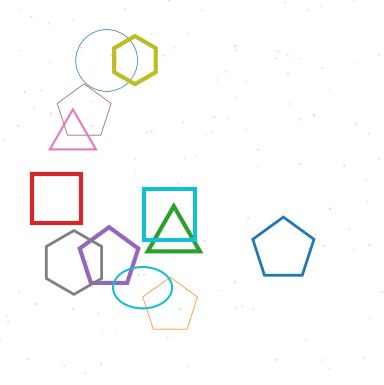[{"shape": "circle", "thickness": 0.5, "radius": 0.4, "center": [0.277, 0.843]}, {"shape": "pentagon", "thickness": 2, "radius": 0.42, "center": [0.736, 0.353]}, {"shape": "pentagon", "thickness": 0.5, "radius": 0.37, "center": [0.442, 0.205]}, {"shape": "triangle", "thickness": 3, "radius": 0.39, "center": [0.451, 0.386]}, {"shape": "square", "thickness": 3, "radius": 0.32, "center": [0.146, 0.484]}, {"shape": "pentagon", "thickness": 3, "radius": 0.4, "center": [0.283, 0.33]}, {"shape": "pentagon", "thickness": 0.5, "radius": 0.37, "center": [0.219, 0.709]}, {"shape": "triangle", "thickness": 1.5, "radius": 0.35, "center": [0.189, 0.647]}, {"shape": "hexagon", "thickness": 2, "radius": 0.41, "center": [0.192, 0.318]}, {"shape": "hexagon", "thickness": 3, "radius": 0.31, "center": [0.351, 0.844]}, {"shape": "oval", "thickness": 1.5, "radius": 0.38, "center": [0.37, 0.253]}, {"shape": "square", "thickness": 3, "radius": 0.33, "center": [0.439, 0.444]}]